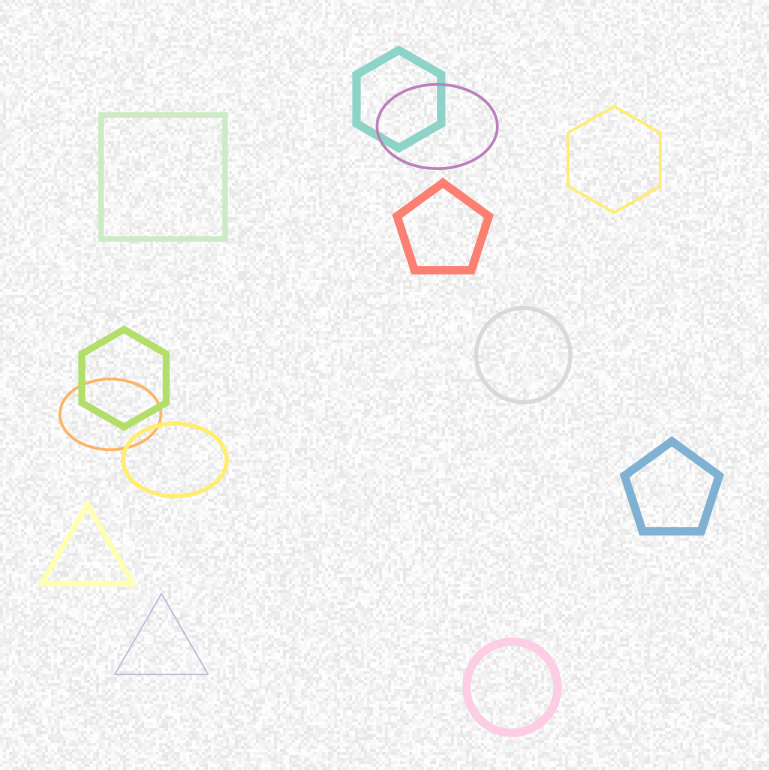[{"shape": "hexagon", "thickness": 3, "radius": 0.32, "center": [0.518, 0.871]}, {"shape": "triangle", "thickness": 2, "radius": 0.34, "center": [0.113, 0.276]}, {"shape": "triangle", "thickness": 0.5, "radius": 0.35, "center": [0.21, 0.159]}, {"shape": "pentagon", "thickness": 3, "radius": 0.31, "center": [0.575, 0.7]}, {"shape": "pentagon", "thickness": 3, "radius": 0.32, "center": [0.873, 0.362]}, {"shape": "oval", "thickness": 1, "radius": 0.33, "center": [0.143, 0.462]}, {"shape": "hexagon", "thickness": 2.5, "radius": 0.32, "center": [0.161, 0.509]}, {"shape": "circle", "thickness": 3, "radius": 0.3, "center": [0.665, 0.108]}, {"shape": "circle", "thickness": 1.5, "radius": 0.31, "center": [0.68, 0.539]}, {"shape": "oval", "thickness": 1, "radius": 0.39, "center": [0.568, 0.836]}, {"shape": "square", "thickness": 2, "radius": 0.4, "center": [0.211, 0.771]}, {"shape": "oval", "thickness": 1.5, "radius": 0.34, "center": [0.227, 0.403]}, {"shape": "hexagon", "thickness": 1, "radius": 0.35, "center": [0.798, 0.793]}]